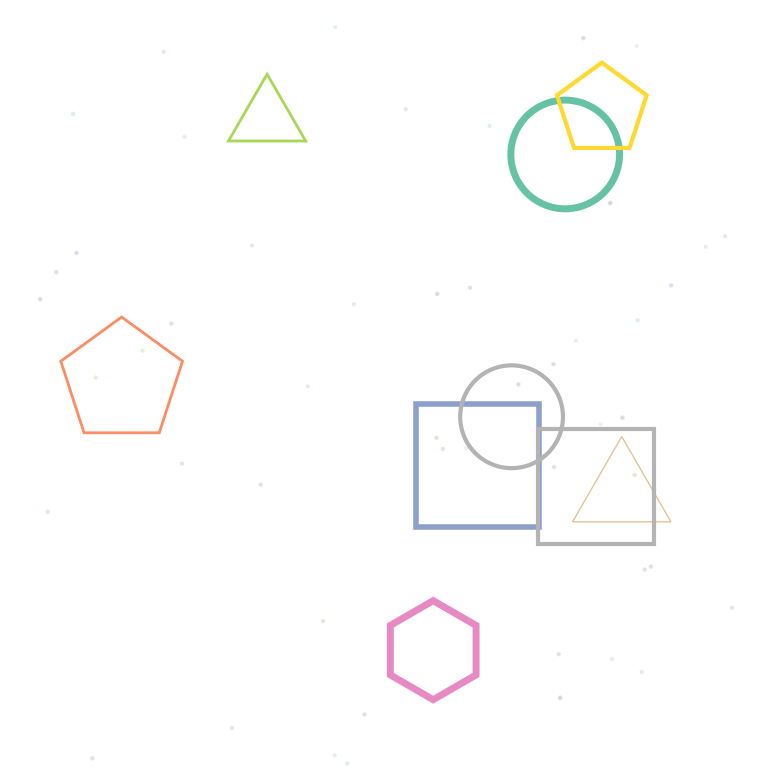[{"shape": "circle", "thickness": 2.5, "radius": 0.35, "center": [0.734, 0.799]}, {"shape": "pentagon", "thickness": 1, "radius": 0.42, "center": [0.158, 0.505]}, {"shape": "square", "thickness": 2, "radius": 0.4, "center": [0.62, 0.395]}, {"shape": "hexagon", "thickness": 2.5, "radius": 0.32, "center": [0.563, 0.156]}, {"shape": "triangle", "thickness": 1, "radius": 0.29, "center": [0.347, 0.846]}, {"shape": "pentagon", "thickness": 1.5, "radius": 0.31, "center": [0.782, 0.857]}, {"shape": "triangle", "thickness": 0.5, "radius": 0.37, "center": [0.807, 0.359]}, {"shape": "square", "thickness": 1.5, "radius": 0.37, "center": [0.774, 0.368]}, {"shape": "circle", "thickness": 1.5, "radius": 0.33, "center": [0.664, 0.459]}]